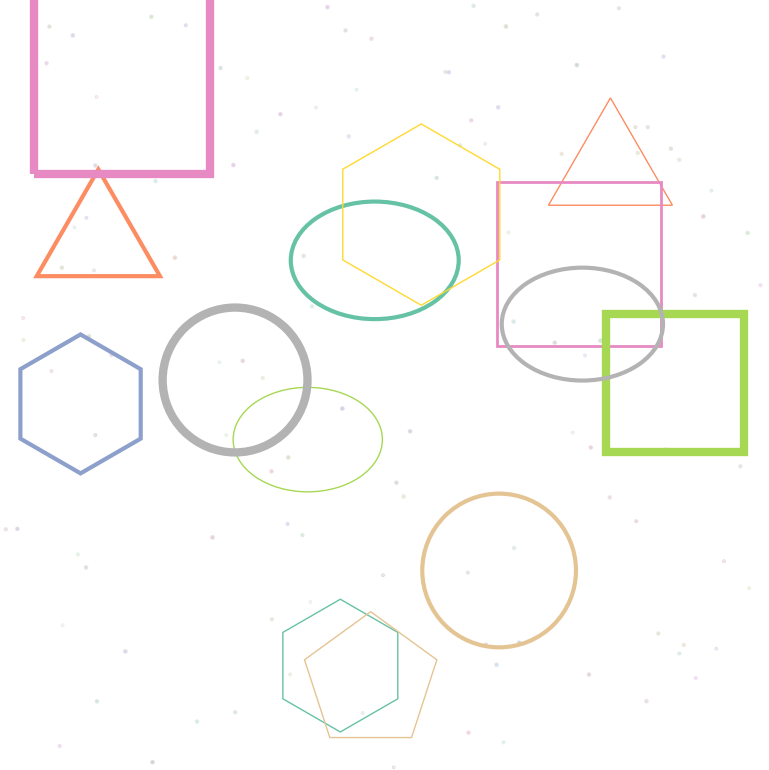[{"shape": "hexagon", "thickness": 0.5, "radius": 0.43, "center": [0.442, 0.136]}, {"shape": "oval", "thickness": 1.5, "radius": 0.55, "center": [0.487, 0.662]}, {"shape": "triangle", "thickness": 1.5, "radius": 0.46, "center": [0.128, 0.688]}, {"shape": "triangle", "thickness": 0.5, "radius": 0.46, "center": [0.793, 0.78]}, {"shape": "hexagon", "thickness": 1.5, "radius": 0.45, "center": [0.105, 0.475]}, {"shape": "square", "thickness": 1, "radius": 0.53, "center": [0.752, 0.657]}, {"shape": "square", "thickness": 3, "radius": 0.57, "center": [0.159, 0.888]}, {"shape": "oval", "thickness": 0.5, "radius": 0.48, "center": [0.4, 0.429]}, {"shape": "square", "thickness": 3, "radius": 0.45, "center": [0.877, 0.503]}, {"shape": "hexagon", "thickness": 0.5, "radius": 0.59, "center": [0.547, 0.721]}, {"shape": "pentagon", "thickness": 0.5, "radius": 0.45, "center": [0.481, 0.115]}, {"shape": "circle", "thickness": 1.5, "radius": 0.5, "center": [0.648, 0.259]}, {"shape": "oval", "thickness": 1.5, "radius": 0.52, "center": [0.756, 0.579]}, {"shape": "circle", "thickness": 3, "radius": 0.47, "center": [0.305, 0.507]}]